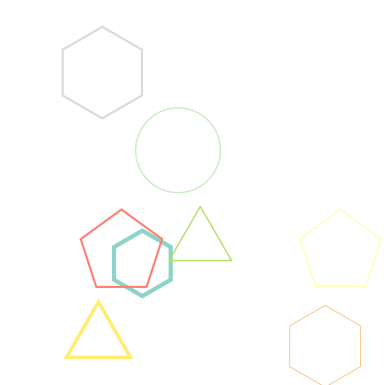[{"shape": "hexagon", "thickness": 3, "radius": 0.43, "center": [0.37, 0.316]}, {"shape": "pentagon", "thickness": 1, "radius": 0.55, "center": [0.884, 0.345]}, {"shape": "pentagon", "thickness": 1.5, "radius": 0.56, "center": [0.315, 0.345]}, {"shape": "hexagon", "thickness": 0.5, "radius": 0.53, "center": [0.845, 0.101]}, {"shape": "triangle", "thickness": 1, "radius": 0.47, "center": [0.52, 0.37]}, {"shape": "hexagon", "thickness": 1.5, "radius": 0.59, "center": [0.266, 0.811]}, {"shape": "circle", "thickness": 1, "radius": 0.55, "center": [0.462, 0.61]}, {"shape": "triangle", "thickness": 2.5, "radius": 0.48, "center": [0.256, 0.12]}]